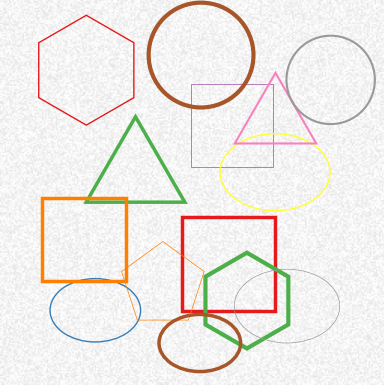[{"shape": "hexagon", "thickness": 1, "radius": 0.71, "center": [0.224, 0.818]}, {"shape": "square", "thickness": 2.5, "radius": 0.61, "center": [0.594, 0.314]}, {"shape": "oval", "thickness": 1, "radius": 0.59, "center": [0.248, 0.194]}, {"shape": "triangle", "thickness": 2.5, "radius": 0.74, "center": [0.352, 0.549]}, {"shape": "hexagon", "thickness": 3, "radius": 0.62, "center": [0.641, 0.219]}, {"shape": "square", "thickness": 0.5, "radius": 0.54, "center": [0.602, 0.674]}, {"shape": "square", "thickness": 2.5, "radius": 0.54, "center": [0.218, 0.378]}, {"shape": "pentagon", "thickness": 0.5, "radius": 0.56, "center": [0.423, 0.26]}, {"shape": "oval", "thickness": 1, "radius": 0.71, "center": [0.714, 0.553]}, {"shape": "circle", "thickness": 3, "radius": 0.68, "center": [0.522, 0.857]}, {"shape": "oval", "thickness": 2.5, "radius": 0.53, "center": [0.519, 0.109]}, {"shape": "triangle", "thickness": 1.5, "radius": 0.61, "center": [0.716, 0.688]}, {"shape": "oval", "thickness": 0.5, "radius": 0.68, "center": [0.745, 0.205]}, {"shape": "circle", "thickness": 1.5, "radius": 0.57, "center": [0.859, 0.792]}]